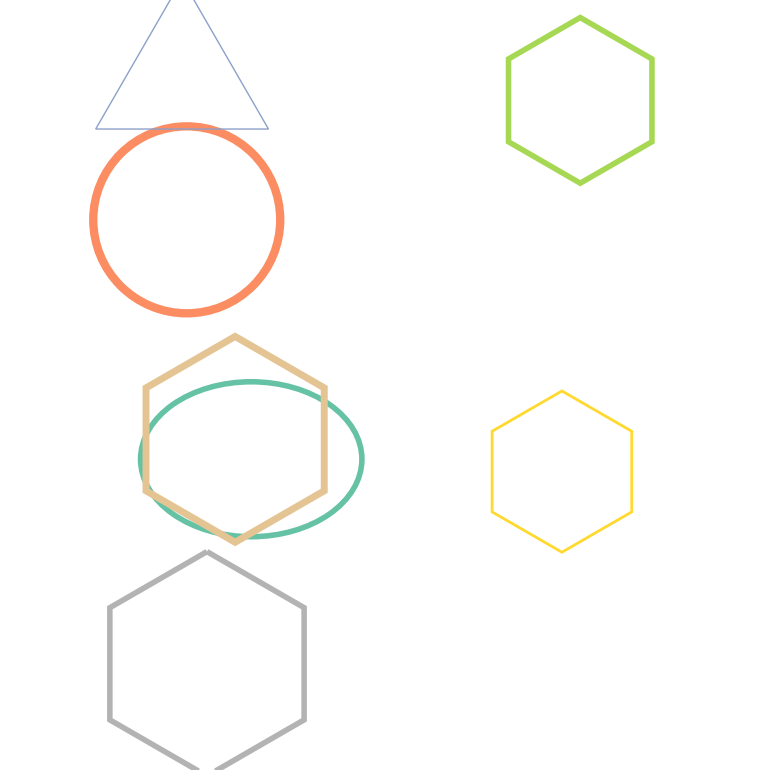[{"shape": "oval", "thickness": 2, "radius": 0.72, "center": [0.326, 0.404]}, {"shape": "circle", "thickness": 3, "radius": 0.61, "center": [0.243, 0.715]}, {"shape": "triangle", "thickness": 0.5, "radius": 0.65, "center": [0.236, 0.897]}, {"shape": "hexagon", "thickness": 2, "radius": 0.54, "center": [0.754, 0.87]}, {"shape": "hexagon", "thickness": 1, "radius": 0.52, "center": [0.73, 0.388]}, {"shape": "hexagon", "thickness": 2.5, "radius": 0.67, "center": [0.305, 0.429]}, {"shape": "hexagon", "thickness": 2, "radius": 0.73, "center": [0.269, 0.138]}]